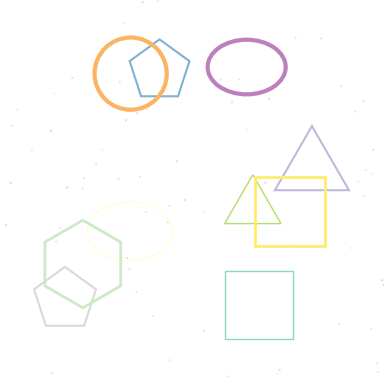[{"shape": "square", "thickness": 1, "radius": 0.44, "center": [0.673, 0.209]}, {"shape": "oval", "thickness": 0.5, "radius": 0.55, "center": [0.336, 0.399]}, {"shape": "triangle", "thickness": 1.5, "radius": 0.56, "center": [0.81, 0.561]}, {"shape": "pentagon", "thickness": 1.5, "radius": 0.41, "center": [0.414, 0.816]}, {"shape": "circle", "thickness": 3, "radius": 0.47, "center": [0.339, 0.809]}, {"shape": "triangle", "thickness": 1, "radius": 0.42, "center": [0.657, 0.461]}, {"shape": "pentagon", "thickness": 1.5, "radius": 0.42, "center": [0.169, 0.222]}, {"shape": "oval", "thickness": 3, "radius": 0.51, "center": [0.641, 0.826]}, {"shape": "hexagon", "thickness": 2, "radius": 0.57, "center": [0.215, 0.314]}, {"shape": "square", "thickness": 2, "radius": 0.45, "center": [0.753, 0.45]}]